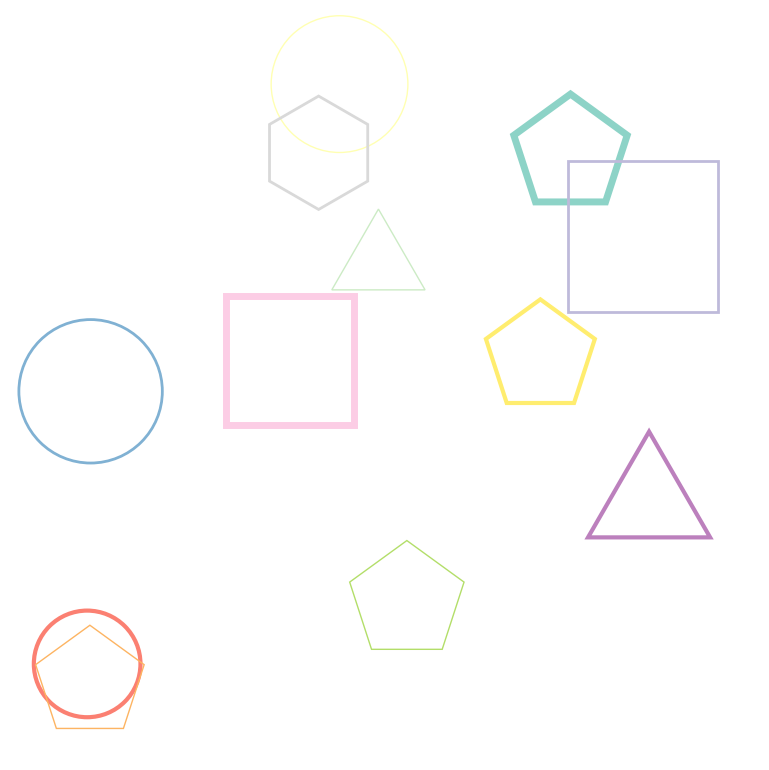[{"shape": "pentagon", "thickness": 2.5, "radius": 0.39, "center": [0.741, 0.8]}, {"shape": "circle", "thickness": 0.5, "radius": 0.44, "center": [0.441, 0.891]}, {"shape": "square", "thickness": 1, "radius": 0.49, "center": [0.835, 0.693]}, {"shape": "circle", "thickness": 1.5, "radius": 0.35, "center": [0.113, 0.138]}, {"shape": "circle", "thickness": 1, "radius": 0.47, "center": [0.118, 0.492]}, {"shape": "pentagon", "thickness": 0.5, "radius": 0.37, "center": [0.117, 0.114]}, {"shape": "pentagon", "thickness": 0.5, "radius": 0.39, "center": [0.528, 0.22]}, {"shape": "square", "thickness": 2.5, "radius": 0.42, "center": [0.376, 0.532]}, {"shape": "hexagon", "thickness": 1, "radius": 0.37, "center": [0.414, 0.802]}, {"shape": "triangle", "thickness": 1.5, "radius": 0.46, "center": [0.843, 0.348]}, {"shape": "triangle", "thickness": 0.5, "radius": 0.35, "center": [0.491, 0.659]}, {"shape": "pentagon", "thickness": 1.5, "radius": 0.37, "center": [0.702, 0.537]}]